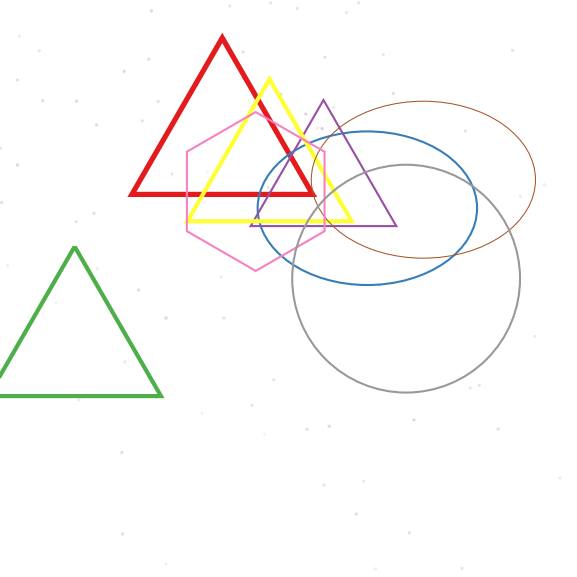[{"shape": "triangle", "thickness": 2.5, "radius": 0.9, "center": [0.385, 0.753]}, {"shape": "oval", "thickness": 1, "radius": 0.95, "center": [0.636, 0.639]}, {"shape": "triangle", "thickness": 2, "radius": 0.86, "center": [0.129, 0.4]}, {"shape": "triangle", "thickness": 1, "radius": 0.73, "center": [0.56, 0.68]}, {"shape": "triangle", "thickness": 2, "radius": 0.82, "center": [0.467, 0.698]}, {"shape": "oval", "thickness": 0.5, "radius": 0.97, "center": [0.733, 0.688]}, {"shape": "hexagon", "thickness": 1, "radius": 0.69, "center": [0.443, 0.668]}, {"shape": "circle", "thickness": 1, "radius": 0.99, "center": [0.703, 0.517]}]